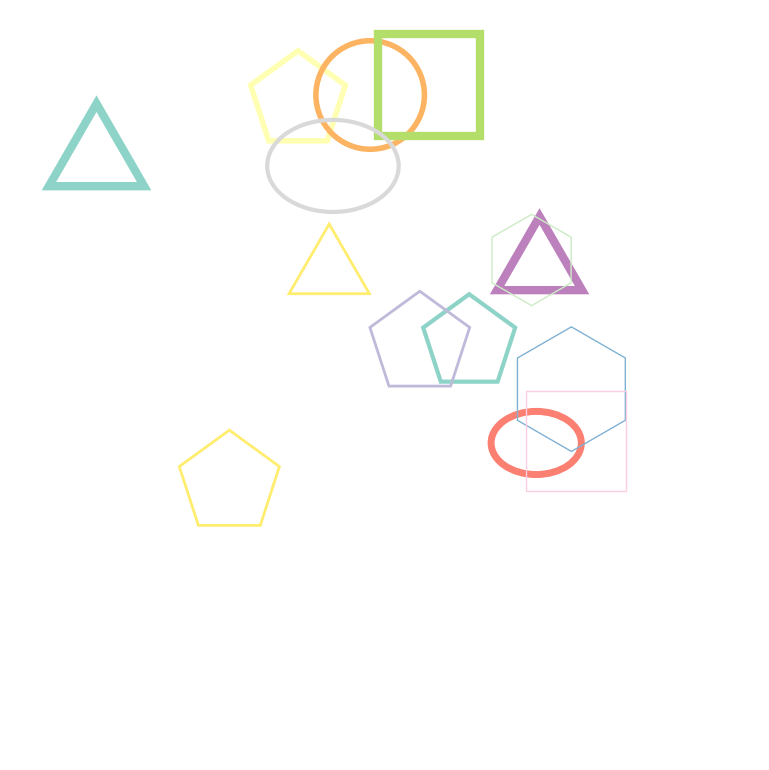[{"shape": "triangle", "thickness": 3, "radius": 0.36, "center": [0.125, 0.794]}, {"shape": "pentagon", "thickness": 1.5, "radius": 0.31, "center": [0.609, 0.555]}, {"shape": "pentagon", "thickness": 2, "radius": 0.32, "center": [0.387, 0.869]}, {"shape": "pentagon", "thickness": 1, "radius": 0.34, "center": [0.545, 0.554]}, {"shape": "oval", "thickness": 2.5, "radius": 0.29, "center": [0.696, 0.425]}, {"shape": "hexagon", "thickness": 0.5, "radius": 0.4, "center": [0.742, 0.495]}, {"shape": "circle", "thickness": 2, "radius": 0.35, "center": [0.481, 0.877]}, {"shape": "square", "thickness": 3, "radius": 0.33, "center": [0.557, 0.89]}, {"shape": "square", "thickness": 0.5, "radius": 0.33, "center": [0.748, 0.427]}, {"shape": "oval", "thickness": 1.5, "radius": 0.43, "center": [0.432, 0.785]}, {"shape": "triangle", "thickness": 3, "radius": 0.32, "center": [0.701, 0.655]}, {"shape": "hexagon", "thickness": 0.5, "radius": 0.3, "center": [0.69, 0.662]}, {"shape": "pentagon", "thickness": 1, "radius": 0.34, "center": [0.298, 0.373]}, {"shape": "triangle", "thickness": 1, "radius": 0.3, "center": [0.428, 0.649]}]